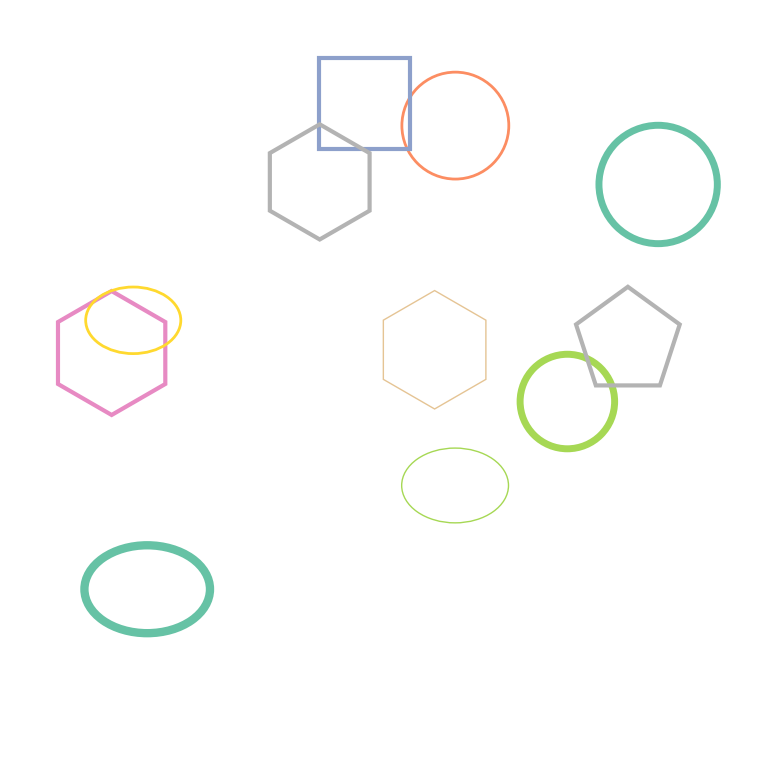[{"shape": "oval", "thickness": 3, "radius": 0.41, "center": [0.191, 0.235]}, {"shape": "circle", "thickness": 2.5, "radius": 0.38, "center": [0.855, 0.76]}, {"shape": "circle", "thickness": 1, "radius": 0.35, "center": [0.591, 0.837]}, {"shape": "square", "thickness": 1.5, "radius": 0.3, "center": [0.473, 0.866]}, {"shape": "hexagon", "thickness": 1.5, "radius": 0.4, "center": [0.145, 0.542]}, {"shape": "circle", "thickness": 2.5, "radius": 0.31, "center": [0.737, 0.479]}, {"shape": "oval", "thickness": 0.5, "radius": 0.35, "center": [0.591, 0.37]}, {"shape": "oval", "thickness": 1, "radius": 0.31, "center": [0.173, 0.584]}, {"shape": "hexagon", "thickness": 0.5, "radius": 0.38, "center": [0.564, 0.546]}, {"shape": "pentagon", "thickness": 1.5, "radius": 0.35, "center": [0.815, 0.557]}, {"shape": "hexagon", "thickness": 1.5, "radius": 0.37, "center": [0.415, 0.764]}]